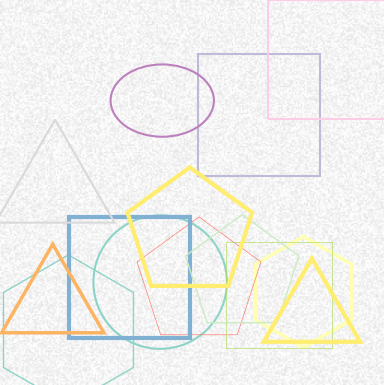[{"shape": "hexagon", "thickness": 1, "radius": 0.97, "center": [0.178, 0.143]}, {"shape": "circle", "thickness": 1.5, "radius": 0.87, "center": [0.416, 0.267]}, {"shape": "hexagon", "thickness": 2.5, "radius": 0.72, "center": [0.788, 0.242]}, {"shape": "square", "thickness": 1.5, "radius": 0.79, "center": [0.673, 0.702]}, {"shape": "pentagon", "thickness": 0.5, "radius": 0.85, "center": [0.517, 0.267]}, {"shape": "square", "thickness": 3, "radius": 0.78, "center": [0.337, 0.278]}, {"shape": "triangle", "thickness": 2.5, "radius": 0.77, "center": [0.137, 0.212]}, {"shape": "square", "thickness": 0.5, "radius": 0.69, "center": [0.725, 0.233]}, {"shape": "square", "thickness": 1.5, "radius": 0.77, "center": [0.852, 0.846]}, {"shape": "triangle", "thickness": 1.5, "radius": 0.89, "center": [0.143, 0.511]}, {"shape": "oval", "thickness": 1.5, "radius": 0.67, "center": [0.421, 0.739]}, {"shape": "pentagon", "thickness": 1, "radius": 0.78, "center": [0.629, 0.287]}, {"shape": "triangle", "thickness": 3, "radius": 0.72, "center": [0.81, 0.185]}, {"shape": "pentagon", "thickness": 3, "radius": 0.85, "center": [0.493, 0.395]}]